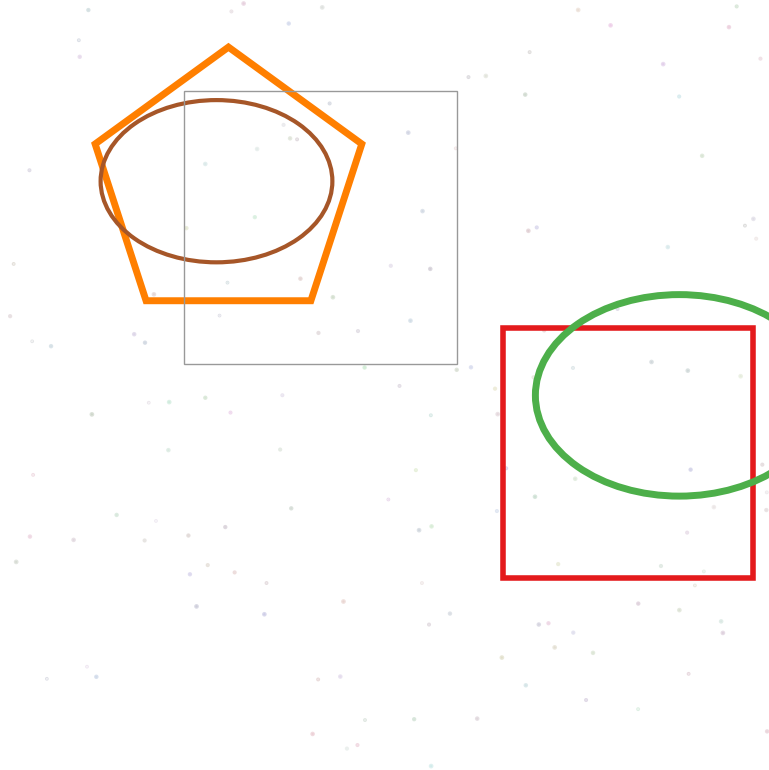[{"shape": "square", "thickness": 2, "radius": 0.81, "center": [0.816, 0.412]}, {"shape": "oval", "thickness": 2.5, "radius": 0.93, "center": [0.882, 0.487]}, {"shape": "pentagon", "thickness": 2.5, "radius": 0.91, "center": [0.297, 0.757]}, {"shape": "oval", "thickness": 1.5, "radius": 0.75, "center": [0.281, 0.765]}, {"shape": "square", "thickness": 0.5, "radius": 0.89, "center": [0.417, 0.705]}]